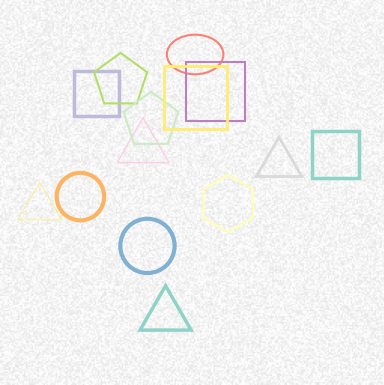[{"shape": "triangle", "thickness": 2.5, "radius": 0.38, "center": [0.43, 0.181]}, {"shape": "square", "thickness": 2.5, "radius": 0.31, "center": [0.872, 0.598]}, {"shape": "hexagon", "thickness": 1.5, "radius": 0.37, "center": [0.593, 0.471]}, {"shape": "square", "thickness": 2.5, "radius": 0.29, "center": [0.251, 0.756]}, {"shape": "oval", "thickness": 1.5, "radius": 0.37, "center": [0.507, 0.859]}, {"shape": "circle", "thickness": 3, "radius": 0.35, "center": [0.383, 0.361]}, {"shape": "circle", "thickness": 3, "radius": 0.31, "center": [0.209, 0.489]}, {"shape": "pentagon", "thickness": 1.5, "radius": 0.36, "center": [0.313, 0.79]}, {"shape": "triangle", "thickness": 1, "radius": 0.39, "center": [0.372, 0.616]}, {"shape": "triangle", "thickness": 2, "radius": 0.34, "center": [0.725, 0.576]}, {"shape": "square", "thickness": 1.5, "radius": 0.38, "center": [0.56, 0.763]}, {"shape": "pentagon", "thickness": 1.5, "radius": 0.37, "center": [0.392, 0.687]}, {"shape": "square", "thickness": 2, "radius": 0.41, "center": [0.507, 0.746]}, {"shape": "triangle", "thickness": 0.5, "radius": 0.33, "center": [0.103, 0.462]}]